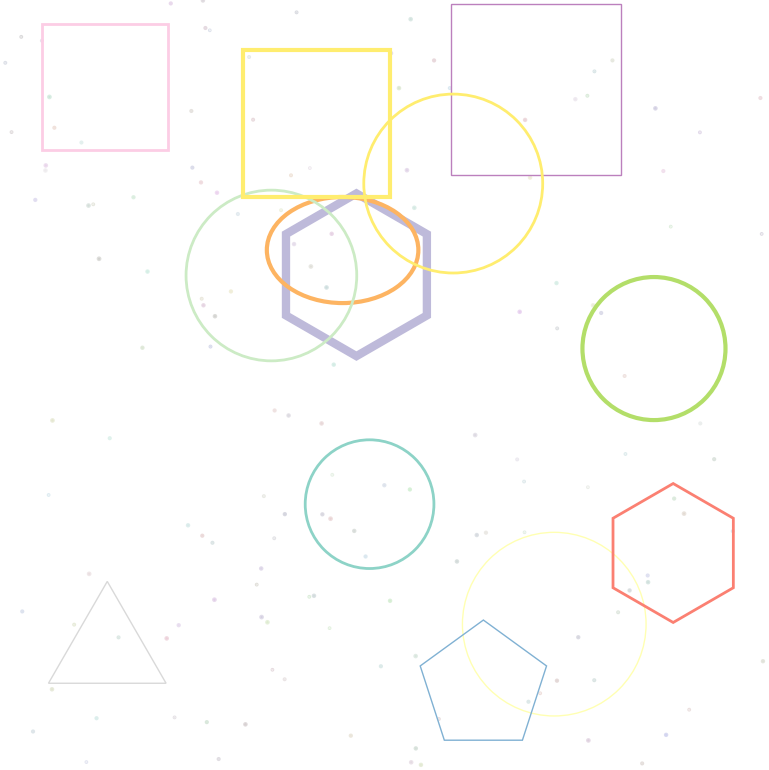[{"shape": "circle", "thickness": 1, "radius": 0.42, "center": [0.48, 0.345]}, {"shape": "circle", "thickness": 0.5, "radius": 0.6, "center": [0.72, 0.189]}, {"shape": "hexagon", "thickness": 3, "radius": 0.53, "center": [0.463, 0.643]}, {"shape": "hexagon", "thickness": 1, "radius": 0.45, "center": [0.874, 0.282]}, {"shape": "pentagon", "thickness": 0.5, "radius": 0.43, "center": [0.628, 0.108]}, {"shape": "oval", "thickness": 1.5, "radius": 0.49, "center": [0.445, 0.675]}, {"shape": "circle", "thickness": 1.5, "radius": 0.46, "center": [0.849, 0.547]}, {"shape": "square", "thickness": 1, "radius": 0.41, "center": [0.136, 0.887]}, {"shape": "triangle", "thickness": 0.5, "radius": 0.44, "center": [0.139, 0.157]}, {"shape": "square", "thickness": 0.5, "radius": 0.55, "center": [0.696, 0.884]}, {"shape": "circle", "thickness": 1, "radius": 0.55, "center": [0.352, 0.642]}, {"shape": "square", "thickness": 1.5, "radius": 0.48, "center": [0.411, 0.84]}, {"shape": "circle", "thickness": 1, "radius": 0.58, "center": [0.589, 0.762]}]